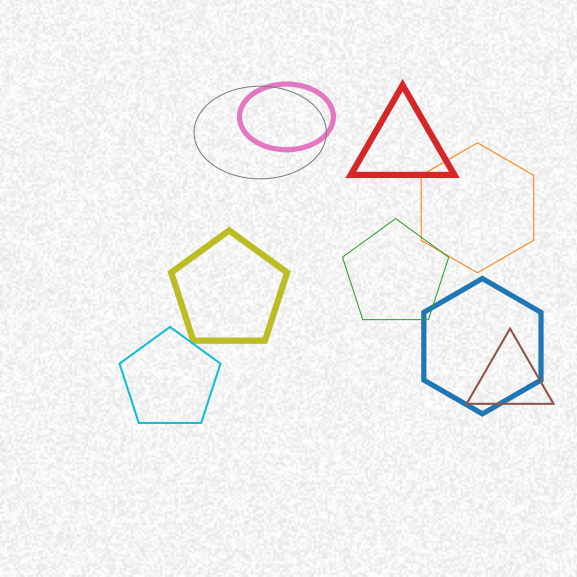[{"shape": "hexagon", "thickness": 2.5, "radius": 0.59, "center": [0.835, 0.4]}, {"shape": "hexagon", "thickness": 0.5, "radius": 0.56, "center": [0.827, 0.639]}, {"shape": "pentagon", "thickness": 0.5, "radius": 0.48, "center": [0.685, 0.524]}, {"shape": "triangle", "thickness": 3, "radius": 0.52, "center": [0.697, 0.748]}, {"shape": "triangle", "thickness": 1, "radius": 0.43, "center": [0.883, 0.343]}, {"shape": "oval", "thickness": 2.5, "radius": 0.41, "center": [0.496, 0.797]}, {"shape": "oval", "thickness": 0.5, "radius": 0.57, "center": [0.451, 0.77]}, {"shape": "pentagon", "thickness": 3, "radius": 0.53, "center": [0.397, 0.495]}, {"shape": "pentagon", "thickness": 1, "radius": 0.46, "center": [0.294, 0.341]}]